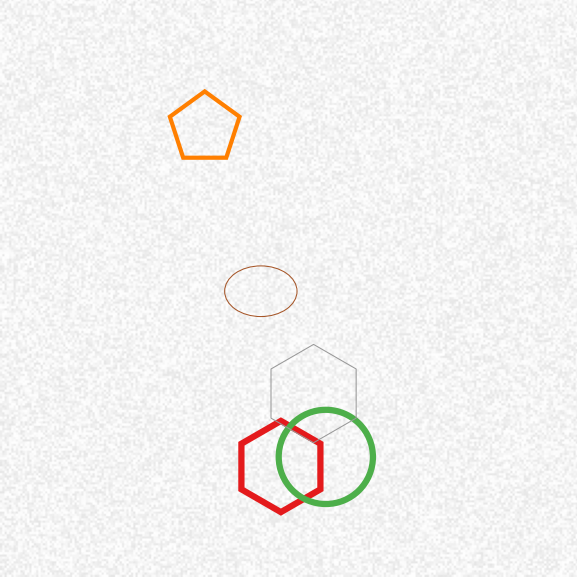[{"shape": "hexagon", "thickness": 3, "radius": 0.39, "center": [0.486, 0.191]}, {"shape": "circle", "thickness": 3, "radius": 0.41, "center": [0.564, 0.208]}, {"shape": "pentagon", "thickness": 2, "radius": 0.32, "center": [0.354, 0.777]}, {"shape": "oval", "thickness": 0.5, "radius": 0.31, "center": [0.452, 0.495]}, {"shape": "hexagon", "thickness": 0.5, "radius": 0.43, "center": [0.543, 0.318]}]